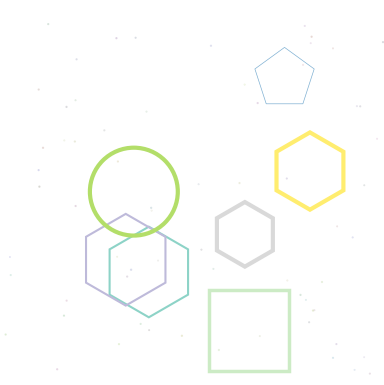[{"shape": "hexagon", "thickness": 1.5, "radius": 0.59, "center": [0.387, 0.294]}, {"shape": "hexagon", "thickness": 1.5, "radius": 0.6, "center": [0.327, 0.325]}, {"shape": "pentagon", "thickness": 0.5, "radius": 0.4, "center": [0.739, 0.796]}, {"shape": "circle", "thickness": 3, "radius": 0.57, "center": [0.348, 0.502]}, {"shape": "hexagon", "thickness": 3, "radius": 0.42, "center": [0.636, 0.391]}, {"shape": "square", "thickness": 2.5, "radius": 0.52, "center": [0.647, 0.141]}, {"shape": "hexagon", "thickness": 3, "radius": 0.5, "center": [0.805, 0.556]}]